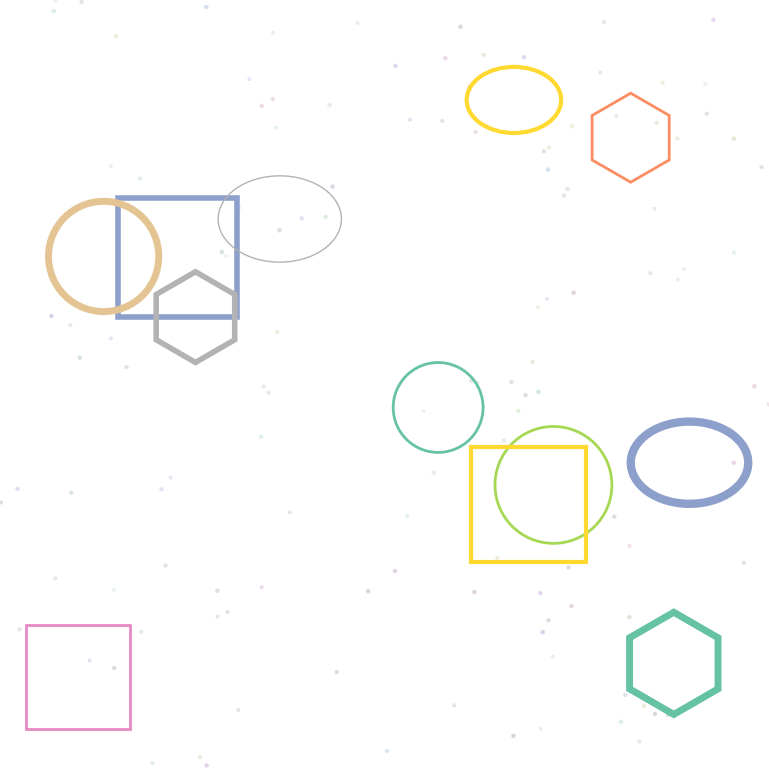[{"shape": "circle", "thickness": 1, "radius": 0.29, "center": [0.569, 0.471]}, {"shape": "hexagon", "thickness": 2.5, "radius": 0.33, "center": [0.875, 0.139]}, {"shape": "hexagon", "thickness": 1, "radius": 0.29, "center": [0.819, 0.821]}, {"shape": "square", "thickness": 2, "radius": 0.39, "center": [0.231, 0.666]}, {"shape": "oval", "thickness": 3, "radius": 0.38, "center": [0.895, 0.399]}, {"shape": "square", "thickness": 1, "radius": 0.34, "center": [0.101, 0.121]}, {"shape": "circle", "thickness": 1, "radius": 0.38, "center": [0.719, 0.37]}, {"shape": "square", "thickness": 1.5, "radius": 0.37, "center": [0.686, 0.345]}, {"shape": "oval", "thickness": 1.5, "radius": 0.31, "center": [0.667, 0.87]}, {"shape": "circle", "thickness": 2.5, "radius": 0.36, "center": [0.135, 0.667]}, {"shape": "oval", "thickness": 0.5, "radius": 0.4, "center": [0.363, 0.716]}, {"shape": "hexagon", "thickness": 2, "radius": 0.29, "center": [0.254, 0.588]}]